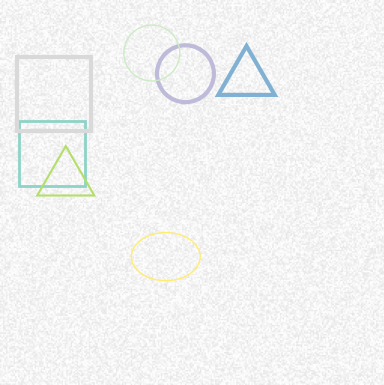[{"shape": "square", "thickness": 2, "radius": 0.43, "center": [0.135, 0.602]}, {"shape": "circle", "thickness": 3, "radius": 0.37, "center": [0.482, 0.808]}, {"shape": "triangle", "thickness": 3, "radius": 0.42, "center": [0.64, 0.796]}, {"shape": "triangle", "thickness": 1.5, "radius": 0.43, "center": [0.171, 0.535]}, {"shape": "square", "thickness": 3, "radius": 0.48, "center": [0.14, 0.756]}, {"shape": "circle", "thickness": 1, "radius": 0.36, "center": [0.394, 0.862]}, {"shape": "oval", "thickness": 1, "radius": 0.45, "center": [0.431, 0.333]}]